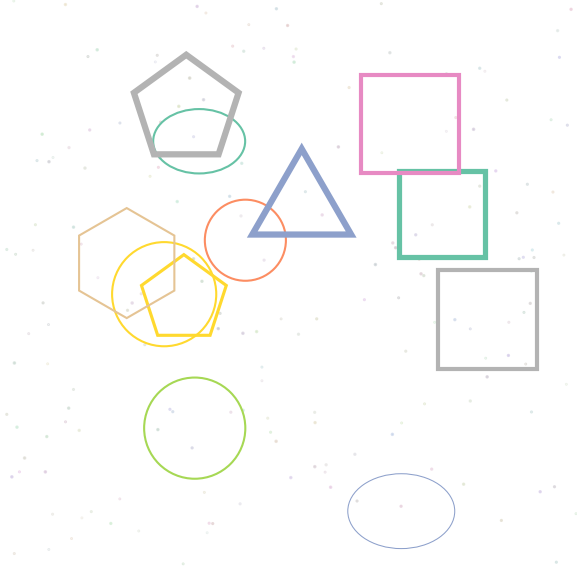[{"shape": "square", "thickness": 2.5, "radius": 0.37, "center": [0.766, 0.628]}, {"shape": "oval", "thickness": 1, "radius": 0.4, "center": [0.345, 0.755]}, {"shape": "circle", "thickness": 1, "radius": 0.35, "center": [0.425, 0.583]}, {"shape": "oval", "thickness": 0.5, "radius": 0.46, "center": [0.695, 0.114]}, {"shape": "triangle", "thickness": 3, "radius": 0.49, "center": [0.522, 0.642]}, {"shape": "square", "thickness": 2, "radius": 0.42, "center": [0.709, 0.785]}, {"shape": "circle", "thickness": 1, "radius": 0.44, "center": [0.337, 0.258]}, {"shape": "pentagon", "thickness": 1.5, "radius": 0.39, "center": [0.318, 0.481]}, {"shape": "circle", "thickness": 1, "radius": 0.45, "center": [0.284, 0.49]}, {"shape": "hexagon", "thickness": 1, "radius": 0.48, "center": [0.219, 0.544]}, {"shape": "pentagon", "thickness": 3, "radius": 0.48, "center": [0.322, 0.809]}, {"shape": "square", "thickness": 2, "radius": 0.43, "center": [0.844, 0.446]}]